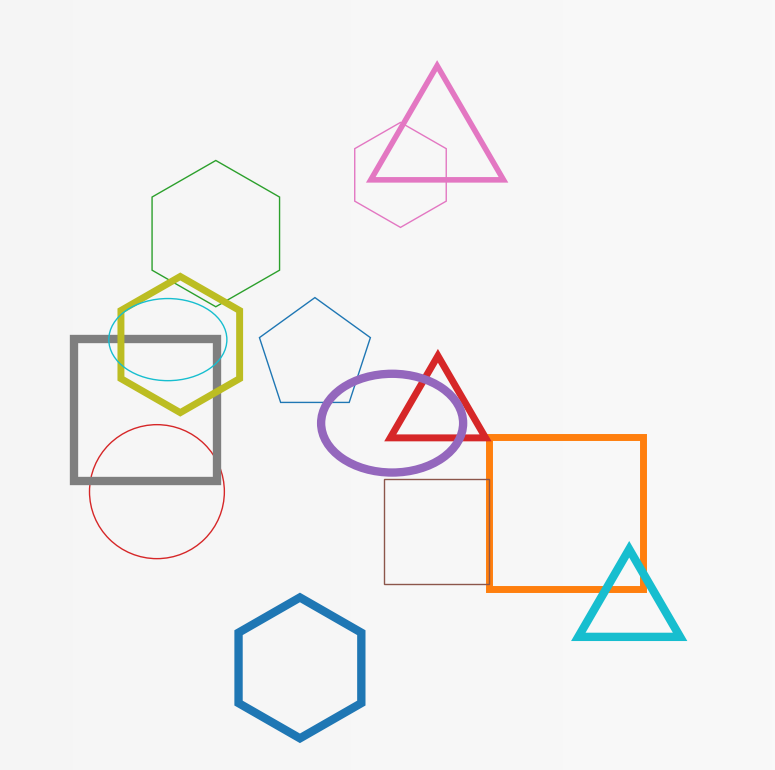[{"shape": "hexagon", "thickness": 3, "radius": 0.46, "center": [0.387, 0.133]}, {"shape": "pentagon", "thickness": 0.5, "radius": 0.38, "center": [0.406, 0.538]}, {"shape": "square", "thickness": 2.5, "radius": 0.5, "center": [0.73, 0.334]}, {"shape": "hexagon", "thickness": 0.5, "radius": 0.47, "center": [0.278, 0.697]}, {"shape": "triangle", "thickness": 2.5, "radius": 0.36, "center": [0.565, 0.467]}, {"shape": "circle", "thickness": 0.5, "radius": 0.44, "center": [0.202, 0.361]}, {"shape": "oval", "thickness": 3, "radius": 0.46, "center": [0.506, 0.45]}, {"shape": "square", "thickness": 0.5, "radius": 0.34, "center": [0.563, 0.31]}, {"shape": "triangle", "thickness": 2, "radius": 0.49, "center": [0.564, 0.816]}, {"shape": "hexagon", "thickness": 0.5, "radius": 0.34, "center": [0.517, 0.773]}, {"shape": "square", "thickness": 3, "radius": 0.46, "center": [0.187, 0.467]}, {"shape": "hexagon", "thickness": 2.5, "radius": 0.44, "center": [0.233, 0.553]}, {"shape": "triangle", "thickness": 3, "radius": 0.38, "center": [0.812, 0.211]}, {"shape": "oval", "thickness": 0.5, "radius": 0.38, "center": [0.217, 0.559]}]